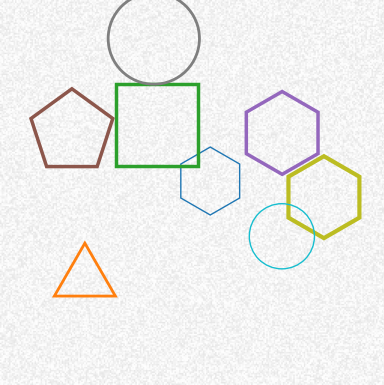[{"shape": "hexagon", "thickness": 1, "radius": 0.44, "center": [0.546, 0.53]}, {"shape": "triangle", "thickness": 2, "radius": 0.46, "center": [0.22, 0.277]}, {"shape": "square", "thickness": 2.5, "radius": 0.53, "center": [0.408, 0.675]}, {"shape": "hexagon", "thickness": 2.5, "radius": 0.54, "center": [0.733, 0.655]}, {"shape": "pentagon", "thickness": 2.5, "radius": 0.56, "center": [0.187, 0.658]}, {"shape": "circle", "thickness": 2, "radius": 0.59, "center": [0.4, 0.9]}, {"shape": "hexagon", "thickness": 3, "radius": 0.53, "center": [0.841, 0.488]}, {"shape": "circle", "thickness": 1, "radius": 0.42, "center": [0.732, 0.386]}]